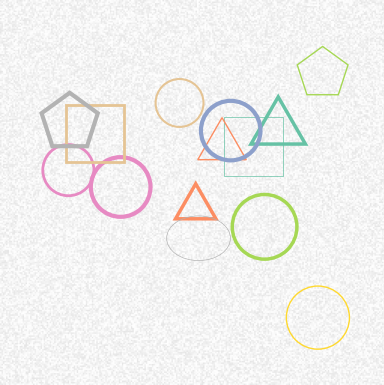[{"shape": "square", "thickness": 0.5, "radius": 0.38, "center": [0.657, 0.619]}, {"shape": "triangle", "thickness": 2.5, "radius": 0.41, "center": [0.723, 0.667]}, {"shape": "triangle", "thickness": 2.5, "radius": 0.3, "center": [0.508, 0.462]}, {"shape": "triangle", "thickness": 1, "radius": 0.36, "center": [0.577, 0.622]}, {"shape": "circle", "thickness": 3, "radius": 0.39, "center": [0.599, 0.661]}, {"shape": "circle", "thickness": 3, "radius": 0.39, "center": [0.313, 0.514]}, {"shape": "circle", "thickness": 2, "radius": 0.33, "center": [0.178, 0.558]}, {"shape": "pentagon", "thickness": 1, "radius": 0.35, "center": [0.838, 0.81]}, {"shape": "circle", "thickness": 2.5, "radius": 0.42, "center": [0.687, 0.411]}, {"shape": "circle", "thickness": 1, "radius": 0.41, "center": [0.826, 0.175]}, {"shape": "circle", "thickness": 1.5, "radius": 0.31, "center": [0.466, 0.733]}, {"shape": "square", "thickness": 2, "radius": 0.37, "center": [0.247, 0.652]}, {"shape": "pentagon", "thickness": 3, "radius": 0.38, "center": [0.181, 0.682]}, {"shape": "oval", "thickness": 0.5, "radius": 0.41, "center": [0.516, 0.381]}]